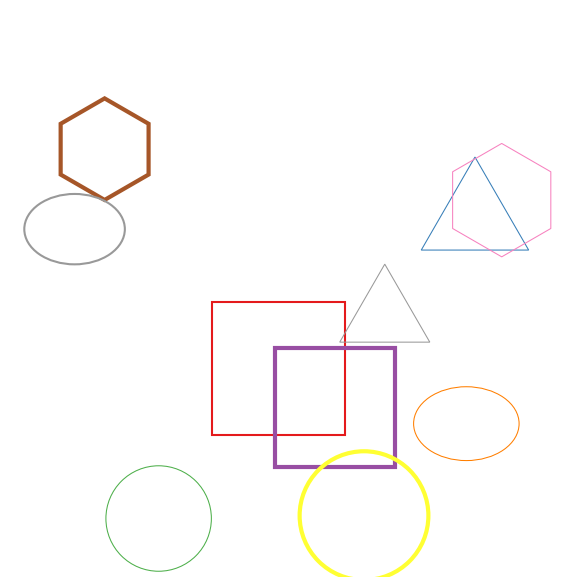[{"shape": "square", "thickness": 1, "radius": 0.58, "center": [0.482, 0.361]}, {"shape": "triangle", "thickness": 0.5, "radius": 0.54, "center": [0.822, 0.62]}, {"shape": "circle", "thickness": 0.5, "radius": 0.46, "center": [0.275, 0.101]}, {"shape": "square", "thickness": 2, "radius": 0.52, "center": [0.58, 0.294]}, {"shape": "oval", "thickness": 0.5, "radius": 0.46, "center": [0.808, 0.266]}, {"shape": "circle", "thickness": 2, "radius": 0.56, "center": [0.63, 0.106]}, {"shape": "hexagon", "thickness": 2, "radius": 0.44, "center": [0.181, 0.741]}, {"shape": "hexagon", "thickness": 0.5, "radius": 0.49, "center": [0.869, 0.653]}, {"shape": "triangle", "thickness": 0.5, "radius": 0.45, "center": [0.666, 0.452]}, {"shape": "oval", "thickness": 1, "radius": 0.44, "center": [0.129, 0.602]}]